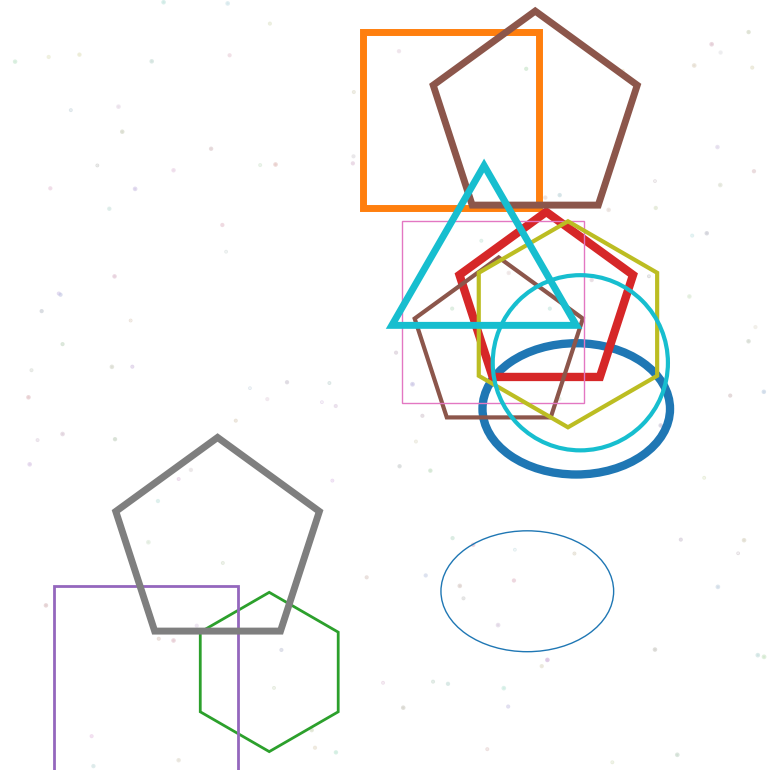[{"shape": "oval", "thickness": 0.5, "radius": 0.56, "center": [0.685, 0.232]}, {"shape": "oval", "thickness": 3, "radius": 0.61, "center": [0.748, 0.469]}, {"shape": "square", "thickness": 2.5, "radius": 0.57, "center": [0.586, 0.844]}, {"shape": "hexagon", "thickness": 1, "radius": 0.52, "center": [0.35, 0.127]}, {"shape": "pentagon", "thickness": 3, "radius": 0.59, "center": [0.709, 0.606]}, {"shape": "square", "thickness": 1, "radius": 0.6, "center": [0.189, 0.119]}, {"shape": "pentagon", "thickness": 1.5, "radius": 0.57, "center": [0.648, 0.551]}, {"shape": "pentagon", "thickness": 2.5, "radius": 0.7, "center": [0.695, 0.846]}, {"shape": "square", "thickness": 0.5, "radius": 0.59, "center": [0.64, 0.595]}, {"shape": "pentagon", "thickness": 2.5, "radius": 0.69, "center": [0.283, 0.293]}, {"shape": "hexagon", "thickness": 1.5, "radius": 0.67, "center": [0.738, 0.579]}, {"shape": "circle", "thickness": 1.5, "radius": 0.57, "center": [0.754, 0.529]}, {"shape": "triangle", "thickness": 2.5, "radius": 0.69, "center": [0.629, 0.647]}]